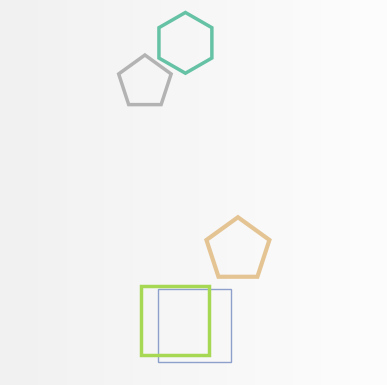[{"shape": "hexagon", "thickness": 2.5, "radius": 0.39, "center": [0.478, 0.889]}, {"shape": "square", "thickness": 1, "radius": 0.48, "center": [0.502, 0.155]}, {"shape": "square", "thickness": 2.5, "radius": 0.44, "center": [0.452, 0.168]}, {"shape": "pentagon", "thickness": 3, "radius": 0.43, "center": [0.614, 0.35]}, {"shape": "pentagon", "thickness": 2.5, "radius": 0.36, "center": [0.374, 0.786]}]